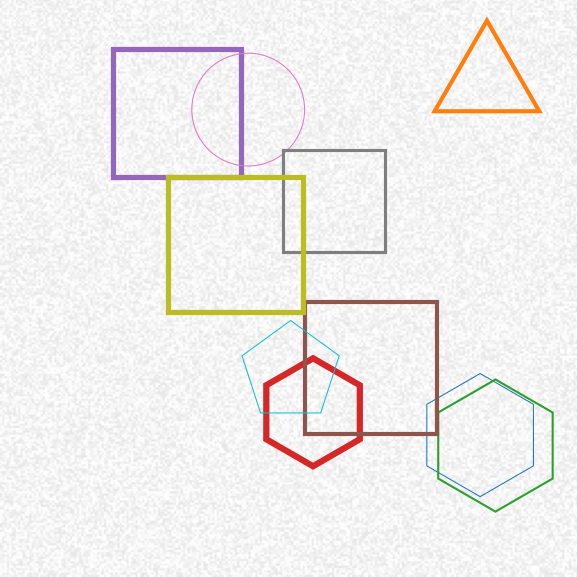[{"shape": "hexagon", "thickness": 0.5, "radius": 0.53, "center": [0.831, 0.246]}, {"shape": "triangle", "thickness": 2, "radius": 0.52, "center": [0.843, 0.859]}, {"shape": "hexagon", "thickness": 1, "radius": 0.57, "center": [0.858, 0.228]}, {"shape": "hexagon", "thickness": 3, "radius": 0.47, "center": [0.542, 0.285]}, {"shape": "square", "thickness": 2.5, "radius": 0.55, "center": [0.307, 0.803]}, {"shape": "square", "thickness": 2, "radius": 0.57, "center": [0.643, 0.362]}, {"shape": "circle", "thickness": 0.5, "radius": 0.49, "center": [0.43, 0.809]}, {"shape": "square", "thickness": 1.5, "radius": 0.44, "center": [0.579, 0.651]}, {"shape": "square", "thickness": 2.5, "radius": 0.59, "center": [0.408, 0.576]}, {"shape": "pentagon", "thickness": 0.5, "radius": 0.44, "center": [0.503, 0.356]}]